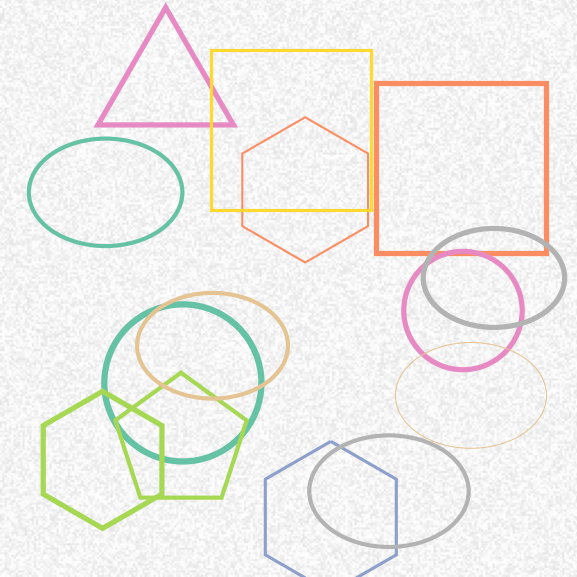[{"shape": "oval", "thickness": 2, "radius": 0.66, "center": [0.183, 0.666]}, {"shape": "circle", "thickness": 3, "radius": 0.68, "center": [0.317, 0.336]}, {"shape": "hexagon", "thickness": 1, "radius": 0.63, "center": [0.528, 0.67]}, {"shape": "square", "thickness": 2.5, "radius": 0.74, "center": [0.798, 0.708]}, {"shape": "hexagon", "thickness": 1.5, "radius": 0.65, "center": [0.573, 0.104]}, {"shape": "circle", "thickness": 2.5, "radius": 0.51, "center": [0.802, 0.461]}, {"shape": "triangle", "thickness": 2.5, "radius": 0.68, "center": [0.287, 0.851]}, {"shape": "hexagon", "thickness": 2.5, "radius": 0.59, "center": [0.178, 0.203]}, {"shape": "pentagon", "thickness": 2, "radius": 0.6, "center": [0.313, 0.234]}, {"shape": "square", "thickness": 1.5, "radius": 0.69, "center": [0.504, 0.774]}, {"shape": "oval", "thickness": 2, "radius": 0.65, "center": [0.368, 0.4]}, {"shape": "oval", "thickness": 0.5, "radius": 0.65, "center": [0.816, 0.314]}, {"shape": "oval", "thickness": 2, "radius": 0.69, "center": [0.674, 0.149]}, {"shape": "oval", "thickness": 2.5, "radius": 0.61, "center": [0.855, 0.518]}]